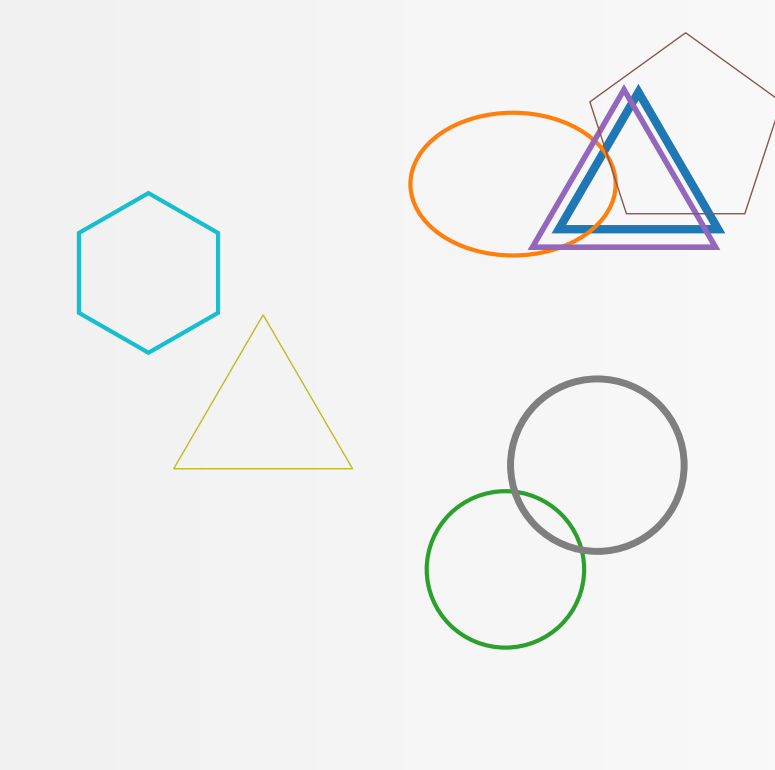[{"shape": "triangle", "thickness": 3, "radius": 0.59, "center": [0.824, 0.762]}, {"shape": "oval", "thickness": 1.5, "radius": 0.66, "center": [0.662, 0.761]}, {"shape": "circle", "thickness": 1.5, "radius": 0.51, "center": [0.652, 0.261]}, {"shape": "triangle", "thickness": 2, "radius": 0.68, "center": [0.805, 0.747]}, {"shape": "pentagon", "thickness": 0.5, "radius": 0.65, "center": [0.885, 0.828]}, {"shape": "circle", "thickness": 2.5, "radius": 0.56, "center": [0.771, 0.396]}, {"shape": "triangle", "thickness": 0.5, "radius": 0.67, "center": [0.34, 0.458]}, {"shape": "hexagon", "thickness": 1.5, "radius": 0.52, "center": [0.192, 0.646]}]